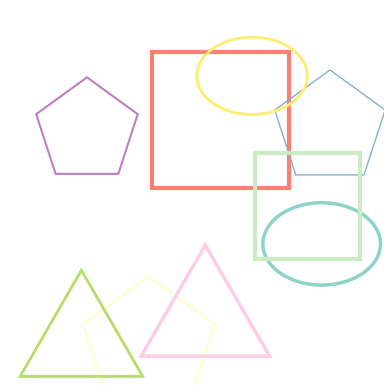[{"shape": "oval", "thickness": 2.5, "radius": 0.76, "center": [0.835, 0.366]}, {"shape": "pentagon", "thickness": 1, "radius": 0.9, "center": [0.386, 0.102]}, {"shape": "square", "thickness": 3, "radius": 0.89, "center": [0.572, 0.688]}, {"shape": "pentagon", "thickness": 1, "radius": 0.75, "center": [0.857, 0.668]}, {"shape": "triangle", "thickness": 2, "radius": 0.92, "center": [0.211, 0.114]}, {"shape": "triangle", "thickness": 2.5, "radius": 0.96, "center": [0.533, 0.171]}, {"shape": "pentagon", "thickness": 1.5, "radius": 0.69, "center": [0.226, 0.661]}, {"shape": "square", "thickness": 3, "radius": 0.69, "center": [0.799, 0.465]}, {"shape": "oval", "thickness": 2, "radius": 0.72, "center": [0.655, 0.803]}]